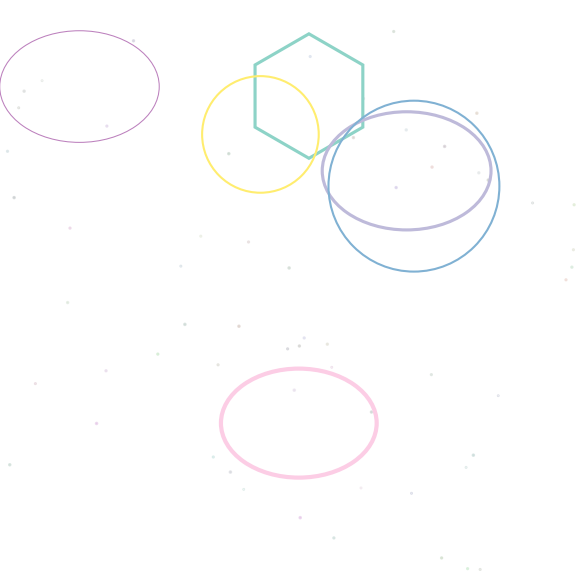[{"shape": "hexagon", "thickness": 1.5, "radius": 0.54, "center": [0.535, 0.833]}, {"shape": "oval", "thickness": 1.5, "radius": 0.73, "center": [0.704, 0.703]}, {"shape": "circle", "thickness": 1, "radius": 0.74, "center": [0.717, 0.677]}, {"shape": "oval", "thickness": 2, "radius": 0.67, "center": [0.517, 0.266]}, {"shape": "oval", "thickness": 0.5, "radius": 0.69, "center": [0.138, 0.849]}, {"shape": "circle", "thickness": 1, "radius": 0.5, "center": [0.451, 0.766]}]